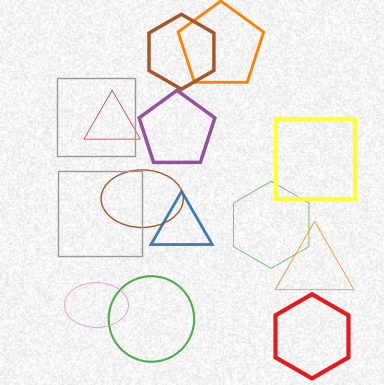[{"shape": "hexagon", "thickness": 3, "radius": 0.55, "center": [0.81, 0.126]}, {"shape": "triangle", "thickness": 0.5, "radius": 0.42, "center": [0.291, 0.681]}, {"shape": "triangle", "thickness": 2, "radius": 0.46, "center": [0.472, 0.411]}, {"shape": "hexagon", "thickness": 0.5, "radius": 0.57, "center": [0.704, 0.416]}, {"shape": "circle", "thickness": 1.5, "radius": 0.56, "center": [0.393, 0.172]}, {"shape": "pentagon", "thickness": 2.5, "radius": 0.52, "center": [0.46, 0.662]}, {"shape": "triangle", "thickness": 0.5, "radius": 0.59, "center": [0.817, 0.307]}, {"shape": "pentagon", "thickness": 2, "radius": 0.58, "center": [0.574, 0.881]}, {"shape": "square", "thickness": 3, "radius": 0.52, "center": [0.819, 0.586]}, {"shape": "oval", "thickness": 1, "radius": 0.53, "center": [0.369, 0.484]}, {"shape": "hexagon", "thickness": 2.5, "radius": 0.49, "center": [0.471, 0.866]}, {"shape": "oval", "thickness": 0.5, "radius": 0.42, "center": [0.25, 0.208]}, {"shape": "square", "thickness": 1, "radius": 0.51, "center": [0.248, 0.697]}, {"shape": "square", "thickness": 1, "radius": 0.55, "center": [0.26, 0.445]}]